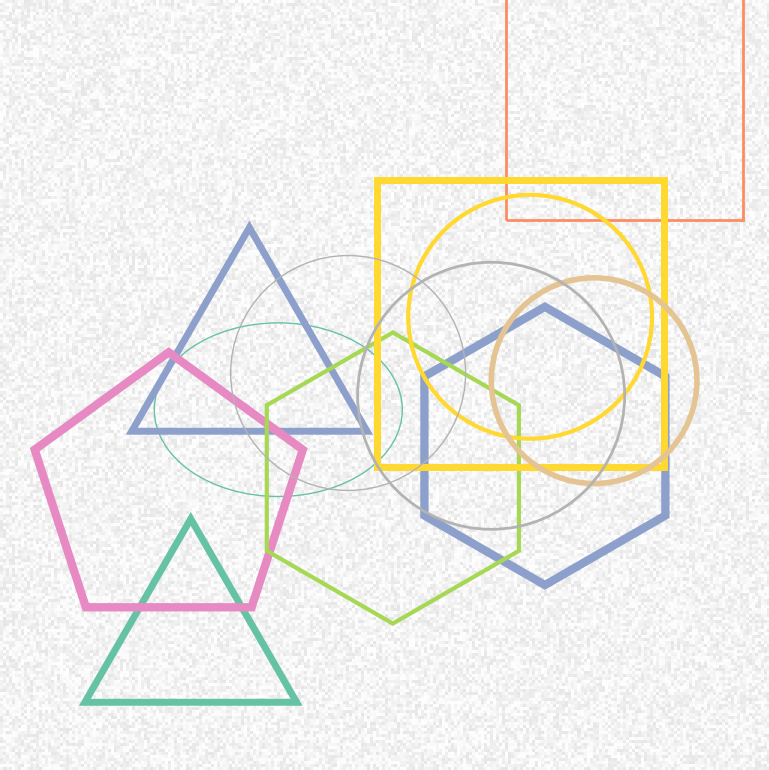[{"shape": "oval", "thickness": 0.5, "radius": 0.81, "center": [0.361, 0.468]}, {"shape": "triangle", "thickness": 2.5, "radius": 0.79, "center": [0.248, 0.167]}, {"shape": "square", "thickness": 1, "radius": 0.77, "center": [0.811, 0.868]}, {"shape": "hexagon", "thickness": 3, "radius": 0.9, "center": [0.708, 0.421]}, {"shape": "triangle", "thickness": 2.5, "radius": 0.88, "center": [0.324, 0.528]}, {"shape": "pentagon", "thickness": 3, "radius": 0.92, "center": [0.219, 0.359]}, {"shape": "hexagon", "thickness": 1.5, "radius": 0.95, "center": [0.51, 0.379]}, {"shape": "square", "thickness": 2.5, "radius": 0.93, "center": [0.676, 0.58]}, {"shape": "circle", "thickness": 1.5, "radius": 0.79, "center": [0.688, 0.589]}, {"shape": "circle", "thickness": 2, "radius": 0.67, "center": [0.772, 0.506]}, {"shape": "circle", "thickness": 1, "radius": 0.87, "center": [0.638, 0.486]}, {"shape": "circle", "thickness": 0.5, "radius": 0.76, "center": [0.452, 0.516]}]